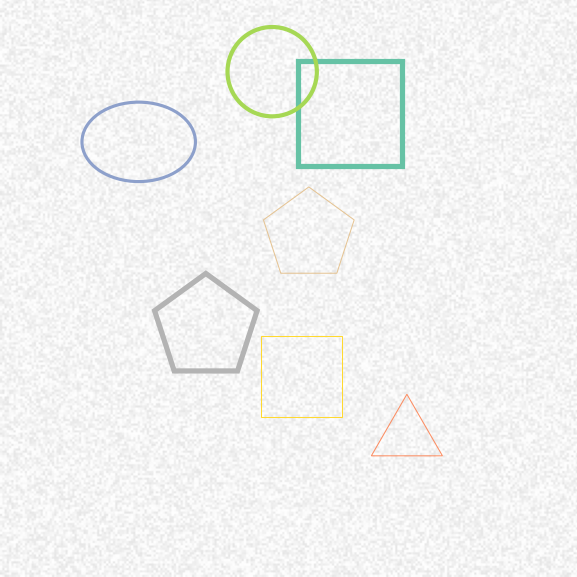[{"shape": "square", "thickness": 2.5, "radius": 0.45, "center": [0.606, 0.803]}, {"shape": "triangle", "thickness": 0.5, "radius": 0.36, "center": [0.705, 0.245]}, {"shape": "oval", "thickness": 1.5, "radius": 0.49, "center": [0.24, 0.753]}, {"shape": "circle", "thickness": 2, "radius": 0.39, "center": [0.471, 0.875]}, {"shape": "square", "thickness": 0.5, "radius": 0.35, "center": [0.521, 0.348]}, {"shape": "pentagon", "thickness": 0.5, "radius": 0.41, "center": [0.535, 0.593]}, {"shape": "pentagon", "thickness": 2.5, "radius": 0.47, "center": [0.356, 0.432]}]